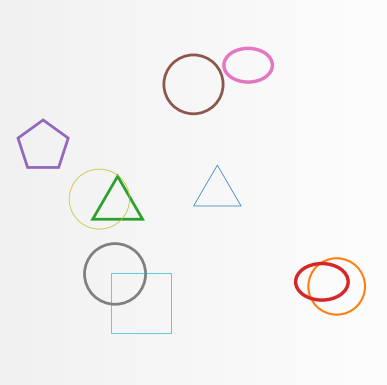[{"shape": "triangle", "thickness": 0.5, "radius": 0.35, "center": [0.561, 0.5]}, {"shape": "circle", "thickness": 1.5, "radius": 0.37, "center": [0.869, 0.256]}, {"shape": "triangle", "thickness": 2, "radius": 0.37, "center": [0.304, 0.468]}, {"shape": "oval", "thickness": 2.5, "radius": 0.34, "center": [0.831, 0.268]}, {"shape": "pentagon", "thickness": 2, "radius": 0.34, "center": [0.111, 0.62]}, {"shape": "circle", "thickness": 2, "radius": 0.38, "center": [0.499, 0.781]}, {"shape": "oval", "thickness": 2.5, "radius": 0.31, "center": [0.64, 0.831]}, {"shape": "circle", "thickness": 2, "radius": 0.39, "center": [0.297, 0.288]}, {"shape": "circle", "thickness": 0.5, "radius": 0.39, "center": [0.256, 0.483]}, {"shape": "square", "thickness": 0.5, "radius": 0.39, "center": [0.364, 0.213]}]